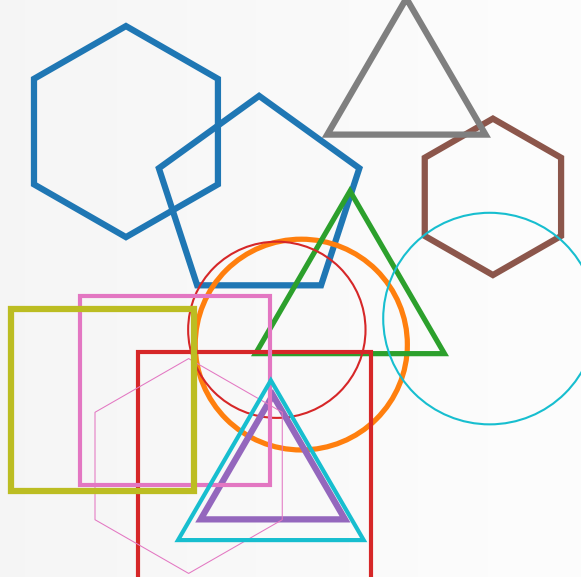[{"shape": "pentagon", "thickness": 3, "radius": 0.91, "center": [0.446, 0.652]}, {"shape": "hexagon", "thickness": 3, "radius": 0.91, "center": [0.217, 0.771]}, {"shape": "circle", "thickness": 2.5, "radius": 0.91, "center": [0.518, 0.402]}, {"shape": "triangle", "thickness": 2.5, "radius": 0.94, "center": [0.602, 0.481]}, {"shape": "square", "thickness": 2, "radius": 1.0, "center": [0.438, 0.189]}, {"shape": "circle", "thickness": 1, "radius": 0.76, "center": [0.476, 0.428]}, {"shape": "triangle", "thickness": 3, "radius": 0.72, "center": [0.469, 0.171]}, {"shape": "hexagon", "thickness": 3, "radius": 0.68, "center": [0.848, 0.658]}, {"shape": "square", "thickness": 2, "radius": 0.82, "center": [0.301, 0.323]}, {"shape": "hexagon", "thickness": 0.5, "radius": 0.93, "center": [0.325, 0.192]}, {"shape": "triangle", "thickness": 3, "radius": 0.79, "center": [0.699, 0.845]}, {"shape": "square", "thickness": 3, "radius": 0.79, "center": [0.177, 0.307]}, {"shape": "triangle", "thickness": 2, "radius": 0.92, "center": [0.466, 0.156]}, {"shape": "circle", "thickness": 1, "radius": 0.92, "center": [0.842, 0.447]}]